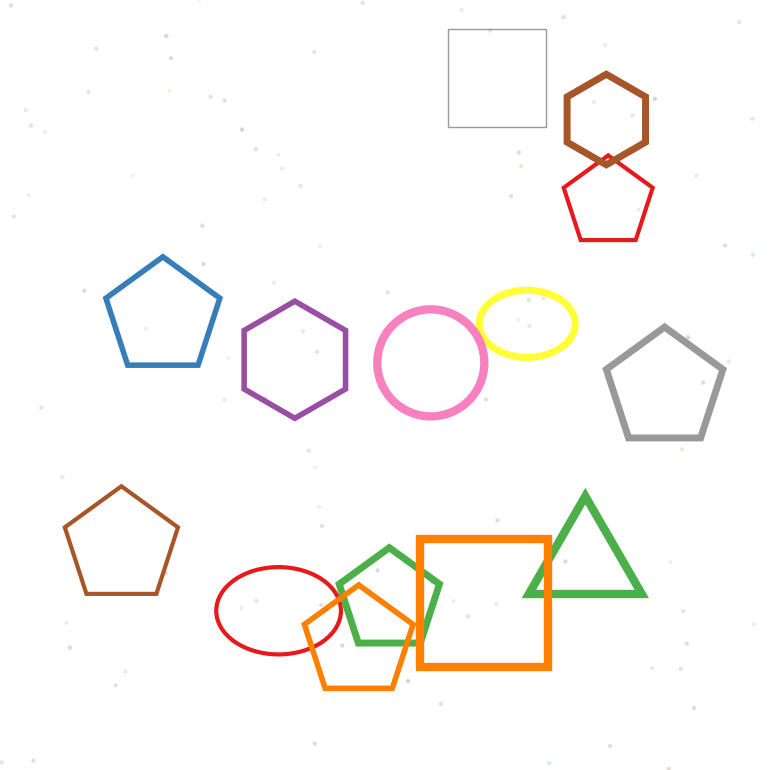[{"shape": "pentagon", "thickness": 1.5, "radius": 0.3, "center": [0.79, 0.737]}, {"shape": "oval", "thickness": 1.5, "radius": 0.4, "center": [0.362, 0.207]}, {"shape": "pentagon", "thickness": 2, "radius": 0.39, "center": [0.212, 0.589]}, {"shape": "pentagon", "thickness": 2.5, "radius": 0.34, "center": [0.506, 0.22]}, {"shape": "triangle", "thickness": 3, "radius": 0.42, "center": [0.76, 0.271]}, {"shape": "hexagon", "thickness": 2, "radius": 0.38, "center": [0.383, 0.533]}, {"shape": "square", "thickness": 3, "radius": 0.42, "center": [0.629, 0.217]}, {"shape": "pentagon", "thickness": 2, "radius": 0.37, "center": [0.466, 0.166]}, {"shape": "oval", "thickness": 2.5, "radius": 0.31, "center": [0.685, 0.579]}, {"shape": "hexagon", "thickness": 2.5, "radius": 0.29, "center": [0.787, 0.845]}, {"shape": "pentagon", "thickness": 1.5, "radius": 0.39, "center": [0.158, 0.291]}, {"shape": "circle", "thickness": 3, "radius": 0.35, "center": [0.559, 0.529]}, {"shape": "square", "thickness": 0.5, "radius": 0.32, "center": [0.645, 0.899]}, {"shape": "pentagon", "thickness": 2.5, "radius": 0.4, "center": [0.863, 0.496]}]